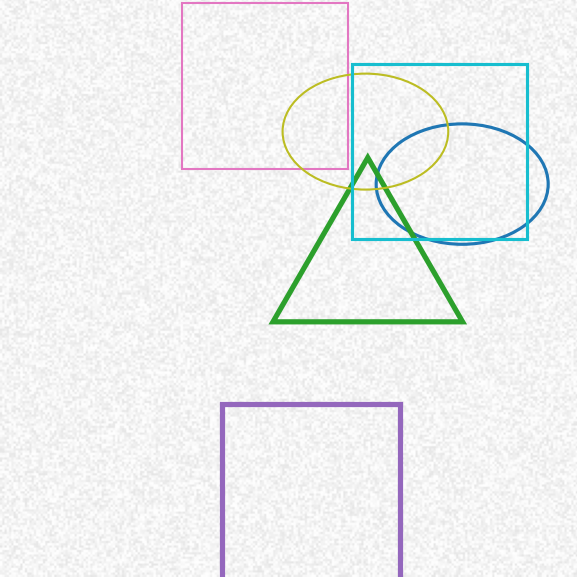[{"shape": "oval", "thickness": 1.5, "radius": 0.74, "center": [0.8, 0.68]}, {"shape": "triangle", "thickness": 2.5, "radius": 0.95, "center": [0.637, 0.537]}, {"shape": "square", "thickness": 2.5, "radius": 0.77, "center": [0.539, 0.146]}, {"shape": "square", "thickness": 1, "radius": 0.72, "center": [0.459, 0.85]}, {"shape": "oval", "thickness": 1, "radius": 0.72, "center": [0.633, 0.771]}, {"shape": "square", "thickness": 1.5, "radius": 0.76, "center": [0.761, 0.737]}]